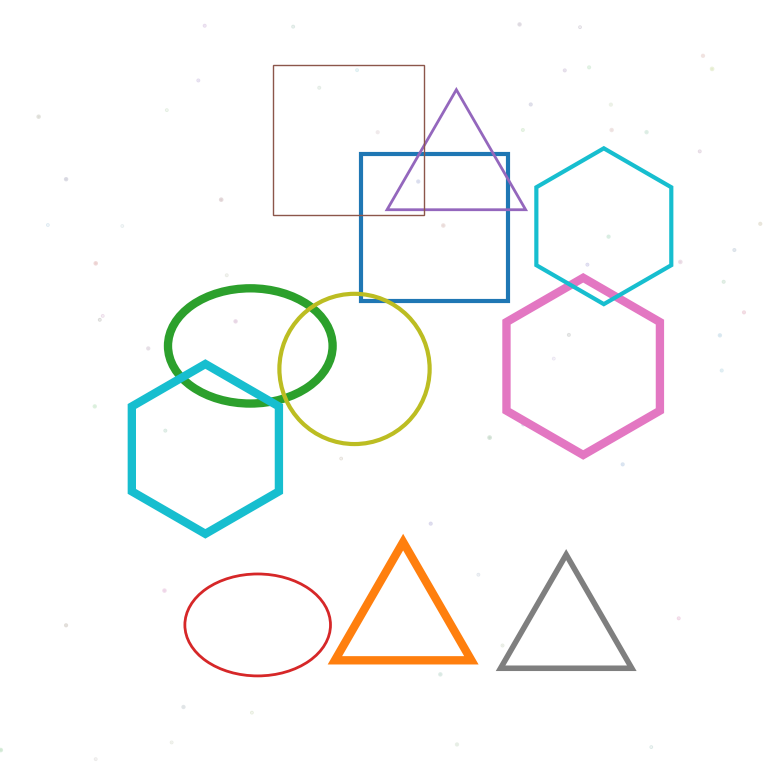[{"shape": "square", "thickness": 1.5, "radius": 0.47, "center": [0.564, 0.705]}, {"shape": "triangle", "thickness": 3, "radius": 0.51, "center": [0.524, 0.194]}, {"shape": "oval", "thickness": 3, "radius": 0.53, "center": [0.325, 0.551]}, {"shape": "oval", "thickness": 1, "radius": 0.47, "center": [0.335, 0.188]}, {"shape": "triangle", "thickness": 1, "radius": 0.52, "center": [0.593, 0.78]}, {"shape": "square", "thickness": 0.5, "radius": 0.49, "center": [0.452, 0.818]}, {"shape": "hexagon", "thickness": 3, "radius": 0.58, "center": [0.757, 0.524]}, {"shape": "triangle", "thickness": 2, "radius": 0.49, "center": [0.735, 0.181]}, {"shape": "circle", "thickness": 1.5, "radius": 0.49, "center": [0.46, 0.521]}, {"shape": "hexagon", "thickness": 1.5, "radius": 0.51, "center": [0.784, 0.706]}, {"shape": "hexagon", "thickness": 3, "radius": 0.55, "center": [0.267, 0.417]}]